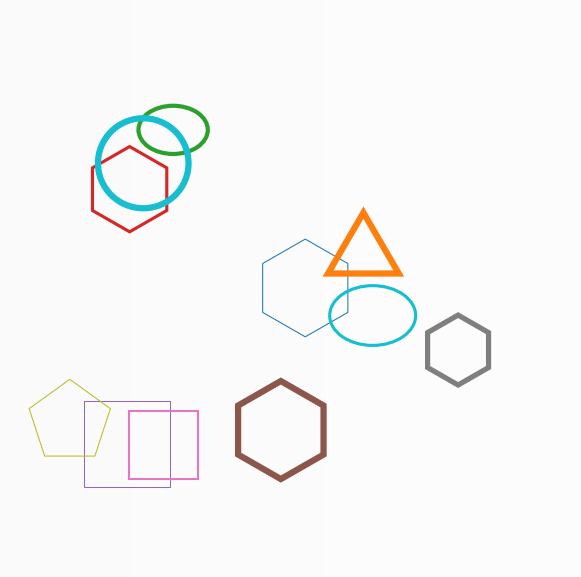[{"shape": "hexagon", "thickness": 0.5, "radius": 0.42, "center": [0.525, 0.501]}, {"shape": "triangle", "thickness": 3, "radius": 0.35, "center": [0.625, 0.561]}, {"shape": "oval", "thickness": 2, "radius": 0.3, "center": [0.298, 0.774]}, {"shape": "hexagon", "thickness": 1.5, "radius": 0.37, "center": [0.223, 0.672]}, {"shape": "square", "thickness": 0.5, "radius": 0.37, "center": [0.218, 0.23]}, {"shape": "hexagon", "thickness": 3, "radius": 0.42, "center": [0.483, 0.254]}, {"shape": "square", "thickness": 1, "radius": 0.29, "center": [0.281, 0.228]}, {"shape": "hexagon", "thickness": 2.5, "radius": 0.3, "center": [0.788, 0.393]}, {"shape": "pentagon", "thickness": 0.5, "radius": 0.37, "center": [0.12, 0.269]}, {"shape": "circle", "thickness": 3, "radius": 0.39, "center": [0.246, 0.716]}, {"shape": "oval", "thickness": 1.5, "radius": 0.37, "center": [0.641, 0.453]}]